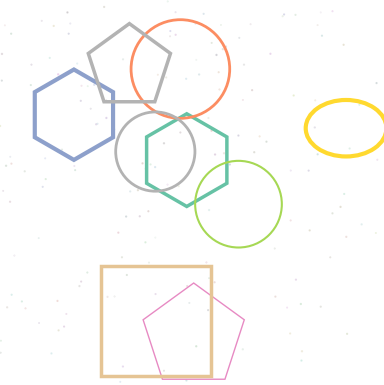[{"shape": "hexagon", "thickness": 2.5, "radius": 0.6, "center": [0.485, 0.584]}, {"shape": "circle", "thickness": 2, "radius": 0.64, "center": [0.469, 0.821]}, {"shape": "hexagon", "thickness": 3, "radius": 0.59, "center": [0.192, 0.702]}, {"shape": "pentagon", "thickness": 1, "radius": 0.69, "center": [0.503, 0.127]}, {"shape": "circle", "thickness": 1.5, "radius": 0.56, "center": [0.619, 0.47]}, {"shape": "oval", "thickness": 3, "radius": 0.52, "center": [0.899, 0.667]}, {"shape": "square", "thickness": 2.5, "radius": 0.71, "center": [0.406, 0.167]}, {"shape": "pentagon", "thickness": 2.5, "radius": 0.56, "center": [0.336, 0.826]}, {"shape": "circle", "thickness": 2, "radius": 0.51, "center": [0.403, 0.606]}]